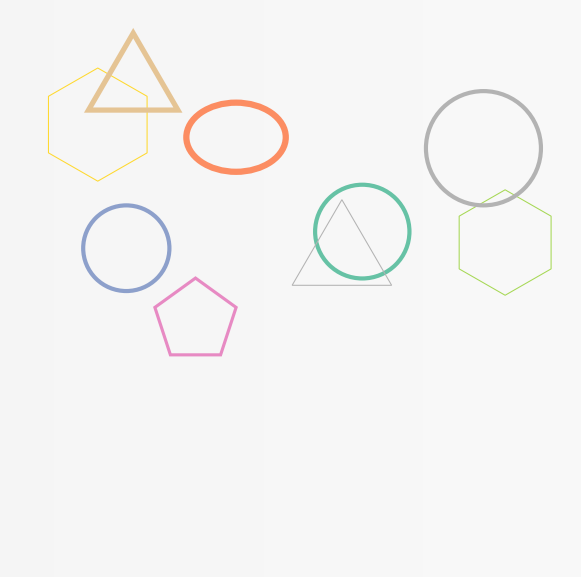[{"shape": "circle", "thickness": 2, "radius": 0.41, "center": [0.623, 0.598]}, {"shape": "oval", "thickness": 3, "radius": 0.43, "center": [0.406, 0.762]}, {"shape": "circle", "thickness": 2, "radius": 0.37, "center": [0.217, 0.569]}, {"shape": "pentagon", "thickness": 1.5, "radius": 0.37, "center": [0.336, 0.444]}, {"shape": "hexagon", "thickness": 0.5, "radius": 0.46, "center": [0.869, 0.579]}, {"shape": "hexagon", "thickness": 0.5, "radius": 0.49, "center": [0.168, 0.783]}, {"shape": "triangle", "thickness": 2.5, "radius": 0.44, "center": [0.229, 0.853]}, {"shape": "triangle", "thickness": 0.5, "radius": 0.49, "center": [0.588, 0.555]}, {"shape": "circle", "thickness": 2, "radius": 0.49, "center": [0.832, 0.742]}]